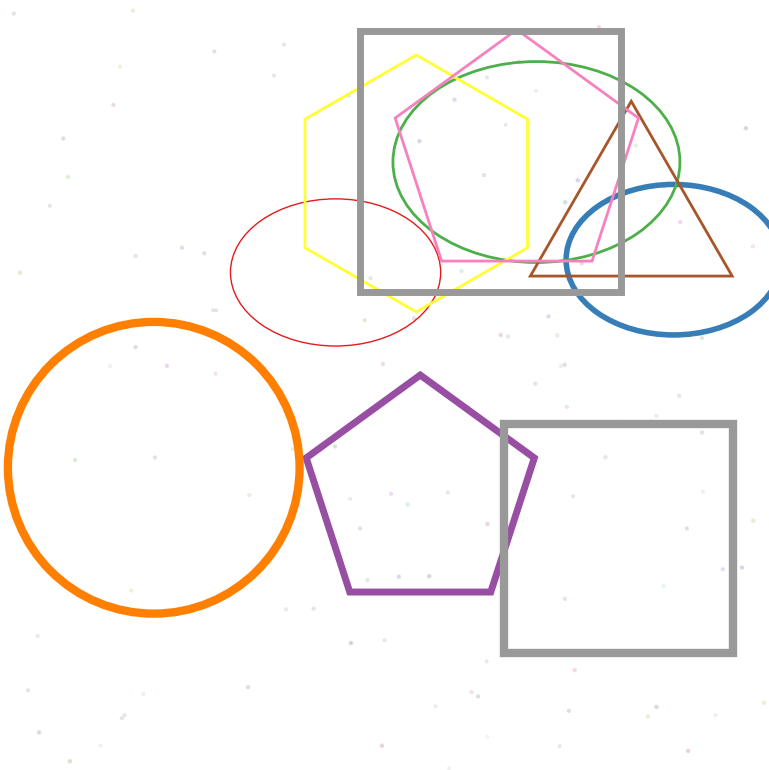[{"shape": "oval", "thickness": 0.5, "radius": 0.68, "center": [0.436, 0.646]}, {"shape": "oval", "thickness": 2, "radius": 0.7, "center": [0.875, 0.663]}, {"shape": "oval", "thickness": 1, "radius": 0.93, "center": [0.697, 0.79]}, {"shape": "pentagon", "thickness": 2.5, "radius": 0.78, "center": [0.546, 0.357]}, {"shape": "circle", "thickness": 3, "radius": 0.95, "center": [0.2, 0.393]}, {"shape": "hexagon", "thickness": 1, "radius": 0.83, "center": [0.541, 0.762]}, {"shape": "triangle", "thickness": 1, "radius": 0.76, "center": [0.82, 0.717]}, {"shape": "pentagon", "thickness": 1, "radius": 0.83, "center": [0.671, 0.795]}, {"shape": "square", "thickness": 3, "radius": 0.75, "center": [0.803, 0.3]}, {"shape": "square", "thickness": 2.5, "radius": 0.85, "center": [0.637, 0.79]}]